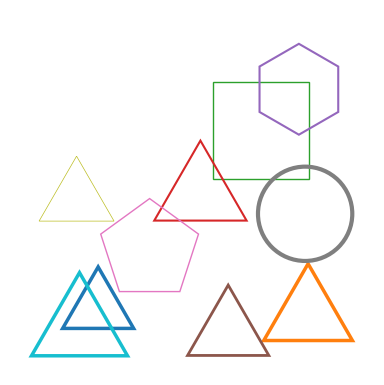[{"shape": "triangle", "thickness": 2.5, "radius": 0.53, "center": [0.255, 0.2]}, {"shape": "triangle", "thickness": 2.5, "radius": 0.66, "center": [0.8, 0.182]}, {"shape": "square", "thickness": 1, "radius": 0.63, "center": [0.678, 0.662]}, {"shape": "triangle", "thickness": 1.5, "radius": 0.69, "center": [0.521, 0.496]}, {"shape": "hexagon", "thickness": 1.5, "radius": 0.59, "center": [0.776, 0.768]}, {"shape": "triangle", "thickness": 2, "radius": 0.61, "center": [0.593, 0.138]}, {"shape": "pentagon", "thickness": 1, "radius": 0.67, "center": [0.389, 0.351]}, {"shape": "circle", "thickness": 3, "radius": 0.61, "center": [0.793, 0.445]}, {"shape": "triangle", "thickness": 0.5, "radius": 0.56, "center": [0.199, 0.482]}, {"shape": "triangle", "thickness": 2.5, "radius": 0.72, "center": [0.206, 0.148]}]